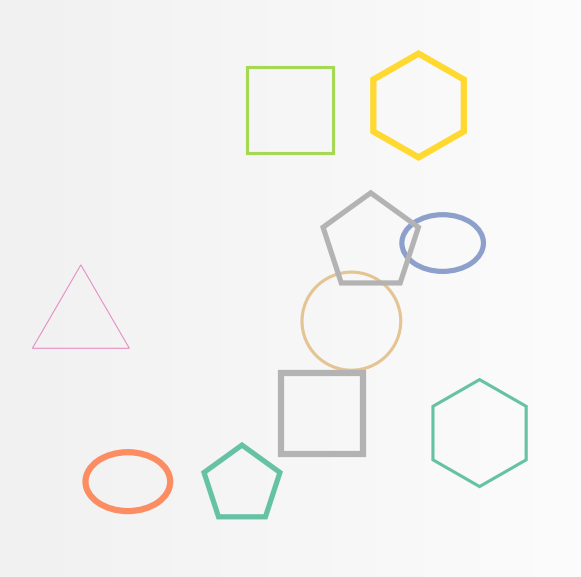[{"shape": "hexagon", "thickness": 1.5, "radius": 0.46, "center": [0.825, 0.249]}, {"shape": "pentagon", "thickness": 2.5, "radius": 0.34, "center": [0.416, 0.16]}, {"shape": "oval", "thickness": 3, "radius": 0.36, "center": [0.22, 0.165]}, {"shape": "oval", "thickness": 2.5, "radius": 0.35, "center": [0.762, 0.578]}, {"shape": "triangle", "thickness": 0.5, "radius": 0.48, "center": [0.139, 0.444]}, {"shape": "square", "thickness": 1.5, "radius": 0.37, "center": [0.499, 0.809]}, {"shape": "hexagon", "thickness": 3, "radius": 0.45, "center": [0.72, 0.816]}, {"shape": "circle", "thickness": 1.5, "radius": 0.42, "center": [0.605, 0.443]}, {"shape": "square", "thickness": 3, "radius": 0.35, "center": [0.554, 0.284]}, {"shape": "pentagon", "thickness": 2.5, "radius": 0.43, "center": [0.638, 0.579]}]